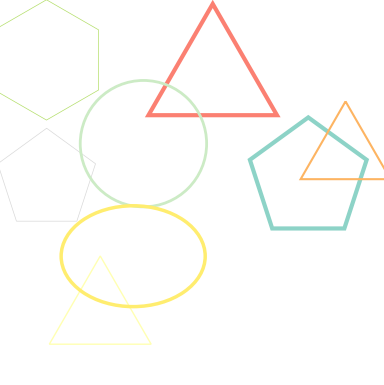[{"shape": "pentagon", "thickness": 3, "radius": 0.8, "center": [0.801, 0.536]}, {"shape": "triangle", "thickness": 1, "radius": 0.76, "center": [0.26, 0.182]}, {"shape": "triangle", "thickness": 3, "radius": 0.96, "center": [0.553, 0.797]}, {"shape": "triangle", "thickness": 1.5, "radius": 0.67, "center": [0.897, 0.602]}, {"shape": "hexagon", "thickness": 0.5, "radius": 0.78, "center": [0.121, 0.844]}, {"shape": "pentagon", "thickness": 0.5, "radius": 0.67, "center": [0.121, 0.533]}, {"shape": "circle", "thickness": 2, "radius": 0.82, "center": [0.373, 0.627]}, {"shape": "oval", "thickness": 2.5, "radius": 0.94, "center": [0.346, 0.335]}]